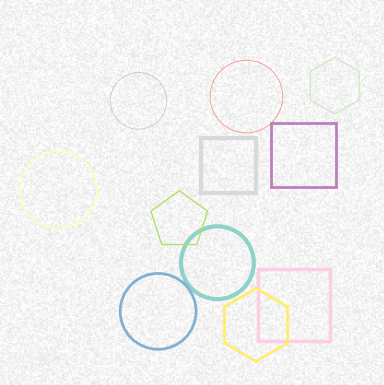[{"shape": "circle", "thickness": 3, "radius": 0.47, "center": [0.565, 0.318]}, {"shape": "circle", "thickness": 1, "radius": 0.5, "center": [0.152, 0.507]}, {"shape": "circle", "thickness": 0.5, "radius": 0.37, "center": [0.36, 0.738]}, {"shape": "circle", "thickness": 0.5, "radius": 0.47, "center": [0.64, 0.749]}, {"shape": "circle", "thickness": 2, "radius": 0.49, "center": [0.411, 0.191]}, {"shape": "pentagon", "thickness": 1, "radius": 0.39, "center": [0.466, 0.427]}, {"shape": "square", "thickness": 2.5, "radius": 0.47, "center": [0.763, 0.208]}, {"shape": "square", "thickness": 3, "radius": 0.36, "center": [0.593, 0.57]}, {"shape": "square", "thickness": 2, "radius": 0.42, "center": [0.788, 0.597]}, {"shape": "hexagon", "thickness": 1, "radius": 0.37, "center": [0.869, 0.777]}, {"shape": "hexagon", "thickness": 2, "radius": 0.47, "center": [0.665, 0.156]}]